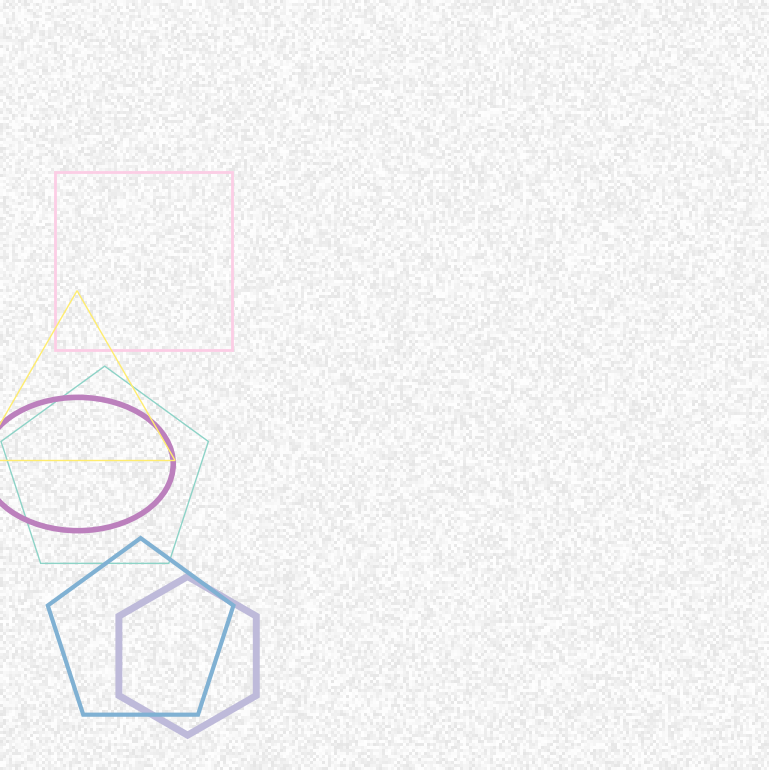[{"shape": "pentagon", "thickness": 0.5, "radius": 0.71, "center": [0.136, 0.383]}, {"shape": "hexagon", "thickness": 2.5, "radius": 0.52, "center": [0.244, 0.148]}, {"shape": "pentagon", "thickness": 1.5, "radius": 0.63, "center": [0.183, 0.174]}, {"shape": "square", "thickness": 1, "radius": 0.58, "center": [0.186, 0.661]}, {"shape": "oval", "thickness": 2, "radius": 0.62, "center": [0.101, 0.397]}, {"shape": "triangle", "thickness": 0.5, "radius": 0.74, "center": [0.1, 0.475]}]